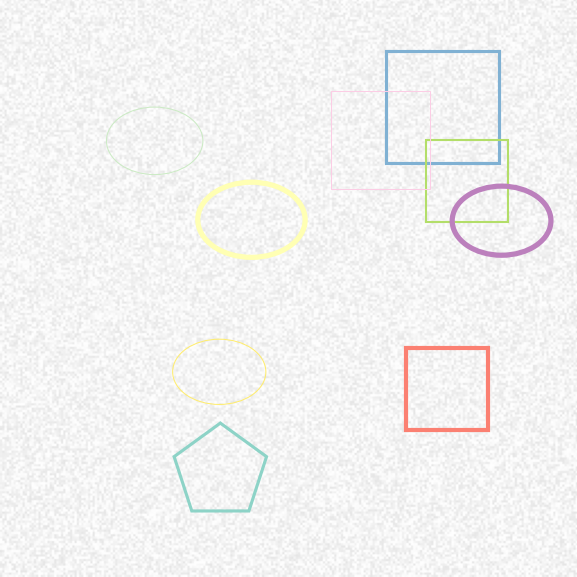[{"shape": "pentagon", "thickness": 1.5, "radius": 0.42, "center": [0.382, 0.182]}, {"shape": "oval", "thickness": 2.5, "radius": 0.46, "center": [0.435, 0.619]}, {"shape": "square", "thickness": 2, "radius": 0.36, "center": [0.773, 0.326]}, {"shape": "square", "thickness": 1.5, "radius": 0.49, "center": [0.766, 0.814]}, {"shape": "square", "thickness": 1, "radius": 0.36, "center": [0.809, 0.685]}, {"shape": "square", "thickness": 0.5, "radius": 0.43, "center": [0.659, 0.756]}, {"shape": "oval", "thickness": 2.5, "radius": 0.43, "center": [0.869, 0.617]}, {"shape": "oval", "thickness": 0.5, "radius": 0.42, "center": [0.268, 0.755]}, {"shape": "oval", "thickness": 0.5, "radius": 0.4, "center": [0.38, 0.355]}]